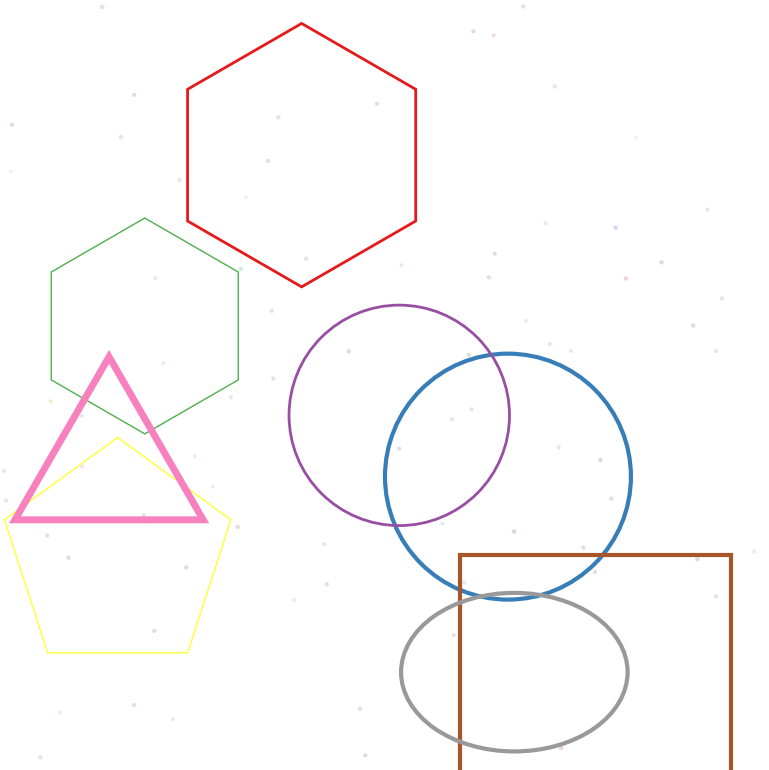[{"shape": "hexagon", "thickness": 1, "radius": 0.86, "center": [0.392, 0.798]}, {"shape": "circle", "thickness": 1.5, "radius": 0.8, "center": [0.66, 0.381]}, {"shape": "hexagon", "thickness": 0.5, "radius": 0.7, "center": [0.188, 0.577]}, {"shape": "circle", "thickness": 1, "radius": 0.72, "center": [0.519, 0.461]}, {"shape": "pentagon", "thickness": 0.5, "radius": 0.77, "center": [0.153, 0.277]}, {"shape": "square", "thickness": 1.5, "radius": 0.88, "center": [0.773, 0.104]}, {"shape": "triangle", "thickness": 2.5, "radius": 0.71, "center": [0.142, 0.395]}, {"shape": "oval", "thickness": 1.5, "radius": 0.74, "center": [0.668, 0.127]}]